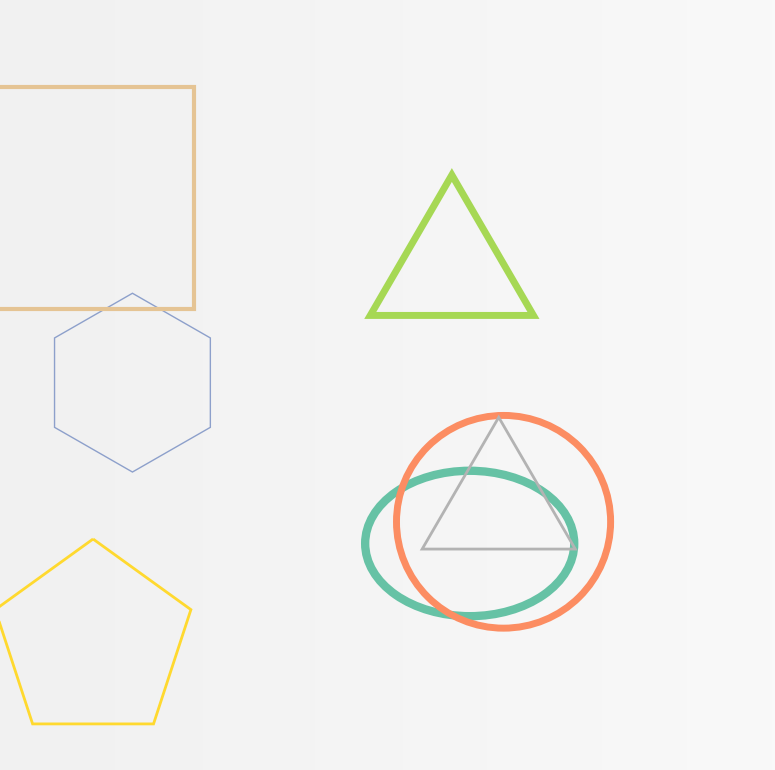[{"shape": "oval", "thickness": 3, "radius": 0.67, "center": [0.606, 0.294]}, {"shape": "circle", "thickness": 2.5, "radius": 0.69, "center": [0.65, 0.322]}, {"shape": "hexagon", "thickness": 0.5, "radius": 0.58, "center": [0.171, 0.503]}, {"shape": "triangle", "thickness": 2.5, "radius": 0.61, "center": [0.583, 0.651]}, {"shape": "pentagon", "thickness": 1, "radius": 0.66, "center": [0.12, 0.167]}, {"shape": "square", "thickness": 1.5, "radius": 0.72, "center": [0.107, 0.743]}, {"shape": "triangle", "thickness": 1, "radius": 0.57, "center": [0.644, 0.344]}]